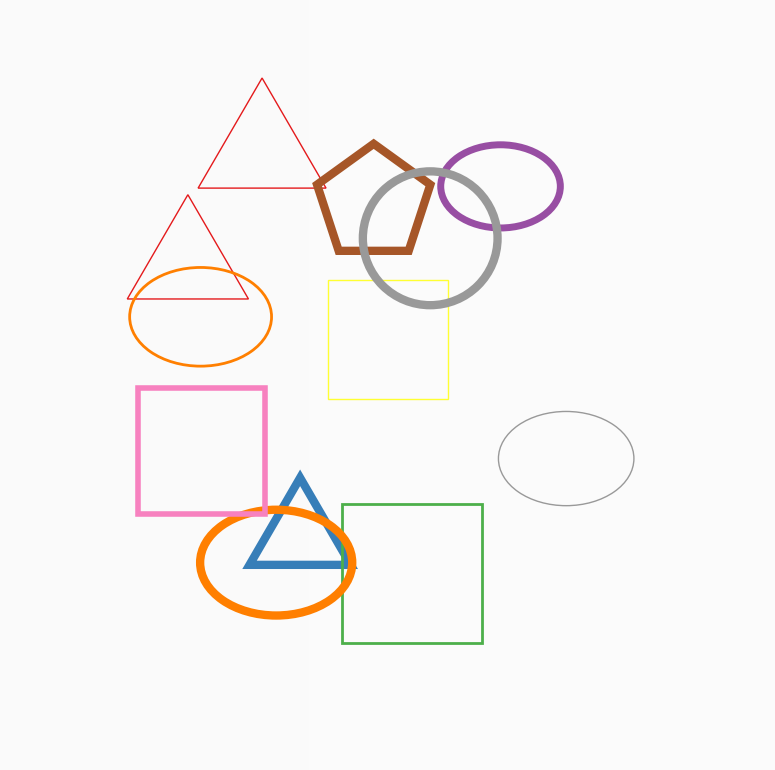[{"shape": "triangle", "thickness": 0.5, "radius": 0.45, "center": [0.242, 0.657]}, {"shape": "triangle", "thickness": 0.5, "radius": 0.48, "center": [0.338, 0.803]}, {"shape": "triangle", "thickness": 3, "radius": 0.38, "center": [0.387, 0.304]}, {"shape": "square", "thickness": 1, "radius": 0.45, "center": [0.532, 0.255]}, {"shape": "oval", "thickness": 2.5, "radius": 0.39, "center": [0.646, 0.758]}, {"shape": "oval", "thickness": 1, "radius": 0.46, "center": [0.259, 0.589]}, {"shape": "oval", "thickness": 3, "radius": 0.49, "center": [0.356, 0.269]}, {"shape": "square", "thickness": 0.5, "radius": 0.39, "center": [0.501, 0.559]}, {"shape": "pentagon", "thickness": 3, "radius": 0.38, "center": [0.482, 0.736]}, {"shape": "square", "thickness": 2, "radius": 0.41, "center": [0.26, 0.414]}, {"shape": "circle", "thickness": 3, "radius": 0.43, "center": [0.555, 0.691]}, {"shape": "oval", "thickness": 0.5, "radius": 0.44, "center": [0.731, 0.404]}]